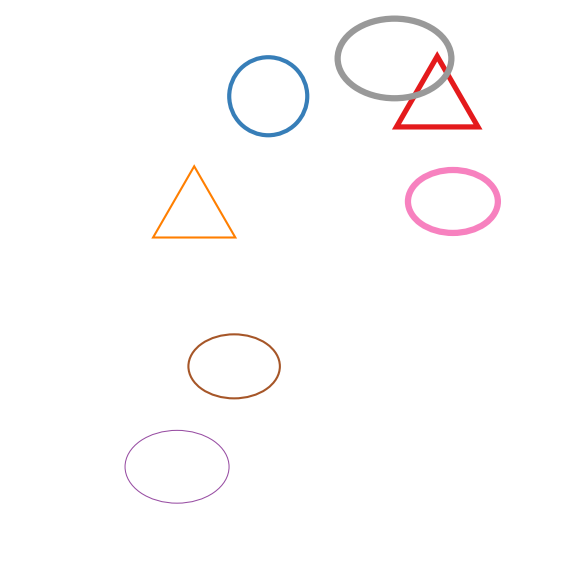[{"shape": "triangle", "thickness": 2.5, "radius": 0.41, "center": [0.757, 0.82]}, {"shape": "circle", "thickness": 2, "radius": 0.34, "center": [0.464, 0.832]}, {"shape": "oval", "thickness": 0.5, "radius": 0.45, "center": [0.307, 0.191]}, {"shape": "triangle", "thickness": 1, "radius": 0.41, "center": [0.336, 0.629]}, {"shape": "oval", "thickness": 1, "radius": 0.4, "center": [0.405, 0.365]}, {"shape": "oval", "thickness": 3, "radius": 0.39, "center": [0.784, 0.65]}, {"shape": "oval", "thickness": 3, "radius": 0.49, "center": [0.683, 0.898]}]